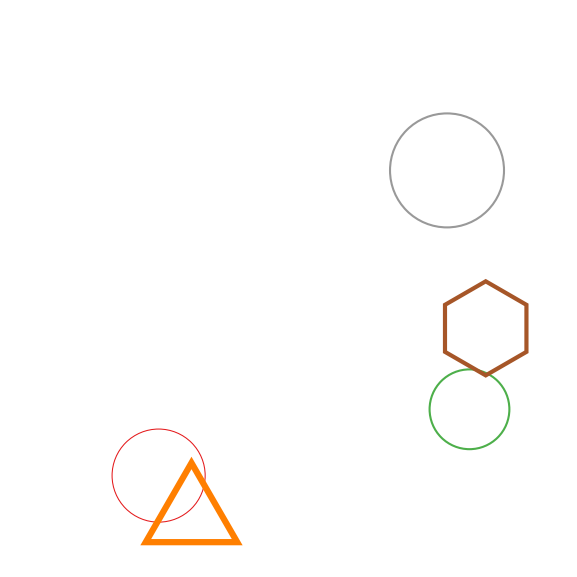[{"shape": "circle", "thickness": 0.5, "radius": 0.4, "center": [0.275, 0.176]}, {"shape": "circle", "thickness": 1, "radius": 0.35, "center": [0.813, 0.29]}, {"shape": "triangle", "thickness": 3, "radius": 0.46, "center": [0.332, 0.106]}, {"shape": "hexagon", "thickness": 2, "radius": 0.41, "center": [0.841, 0.431]}, {"shape": "circle", "thickness": 1, "radius": 0.49, "center": [0.774, 0.704]}]